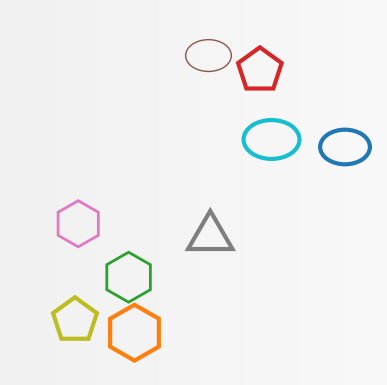[{"shape": "oval", "thickness": 3, "radius": 0.32, "center": [0.89, 0.618]}, {"shape": "hexagon", "thickness": 3, "radius": 0.36, "center": [0.347, 0.136]}, {"shape": "hexagon", "thickness": 2, "radius": 0.32, "center": [0.332, 0.28]}, {"shape": "pentagon", "thickness": 3, "radius": 0.3, "center": [0.671, 0.818]}, {"shape": "oval", "thickness": 1, "radius": 0.29, "center": [0.538, 0.856]}, {"shape": "hexagon", "thickness": 2, "radius": 0.3, "center": [0.202, 0.419]}, {"shape": "triangle", "thickness": 3, "radius": 0.33, "center": [0.543, 0.386]}, {"shape": "pentagon", "thickness": 3, "radius": 0.3, "center": [0.193, 0.168]}, {"shape": "oval", "thickness": 3, "radius": 0.36, "center": [0.701, 0.638]}]